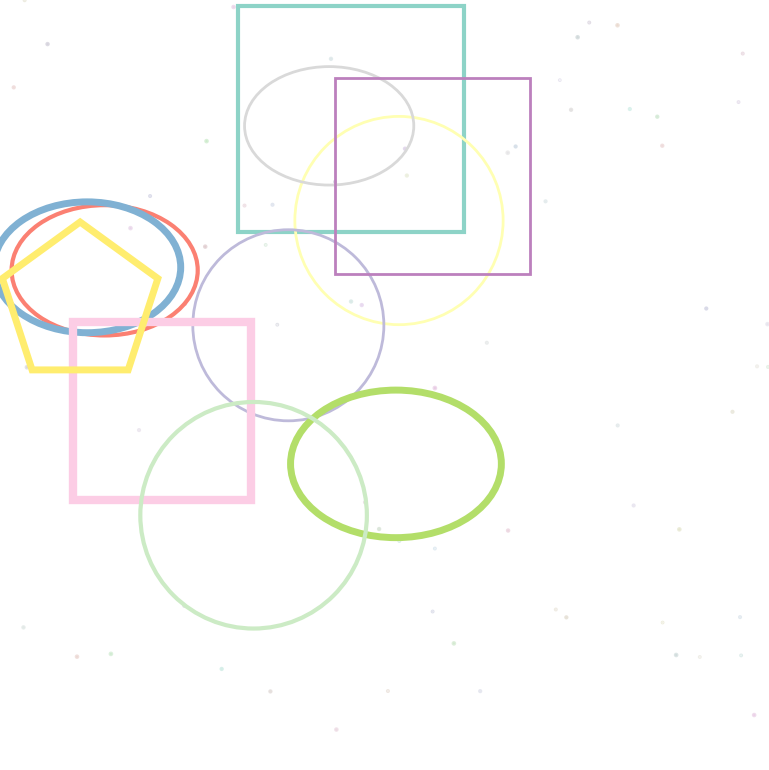[{"shape": "square", "thickness": 1.5, "radius": 0.73, "center": [0.456, 0.845]}, {"shape": "circle", "thickness": 1, "radius": 0.68, "center": [0.518, 0.714]}, {"shape": "circle", "thickness": 1, "radius": 0.62, "center": [0.374, 0.578]}, {"shape": "oval", "thickness": 1.5, "radius": 0.6, "center": [0.136, 0.649]}, {"shape": "oval", "thickness": 2.5, "radius": 0.61, "center": [0.113, 0.653]}, {"shape": "oval", "thickness": 2.5, "radius": 0.68, "center": [0.514, 0.398]}, {"shape": "square", "thickness": 3, "radius": 0.58, "center": [0.211, 0.467]}, {"shape": "oval", "thickness": 1, "radius": 0.55, "center": [0.427, 0.837]}, {"shape": "square", "thickness": 1, "radius": 0.63, "center": [0.562, 0.771]}, {"shape": "circle", "thickness": 1.5, "radius": 0.74, "center": [0.329, 0.331]}, {"shape": "pentagon", "thickness": 2.5, "radius": 0.53, "center": [0.104, 0.606]}]